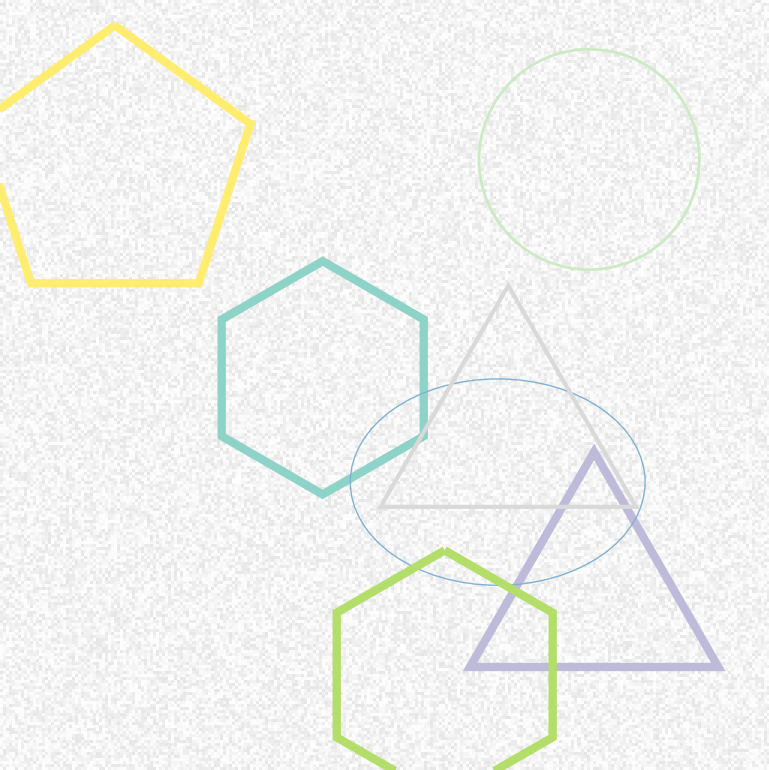[{"shape": "hexagon", "thickness": 3, "radius": 0.76, "center": [0.419, 0.509]}, {"shape": "triangle", "thickness": 3, "radius": 0.93, "center": [0.772, 0.227]}, {"shape": "oval", "thickness": 0.5, "radius": 0.96, "center": [0.646, 0.374]}, {"shape": "hexagon", "thickness": 3, "radius": 0.81, "center": [0.578, 0.123]}, {"shape": "triangle", "thickness": 1.5, "radius": 0.96, "center": [0.66, 0.438]}, {"shape": "circle", "thickness": 1, "radius": 0.72, "center": [0.765, 0.793]}, {"shape": "pentagon", "thickness": 3, "radius": 0.93, "center": [0.149, 0.782]}]